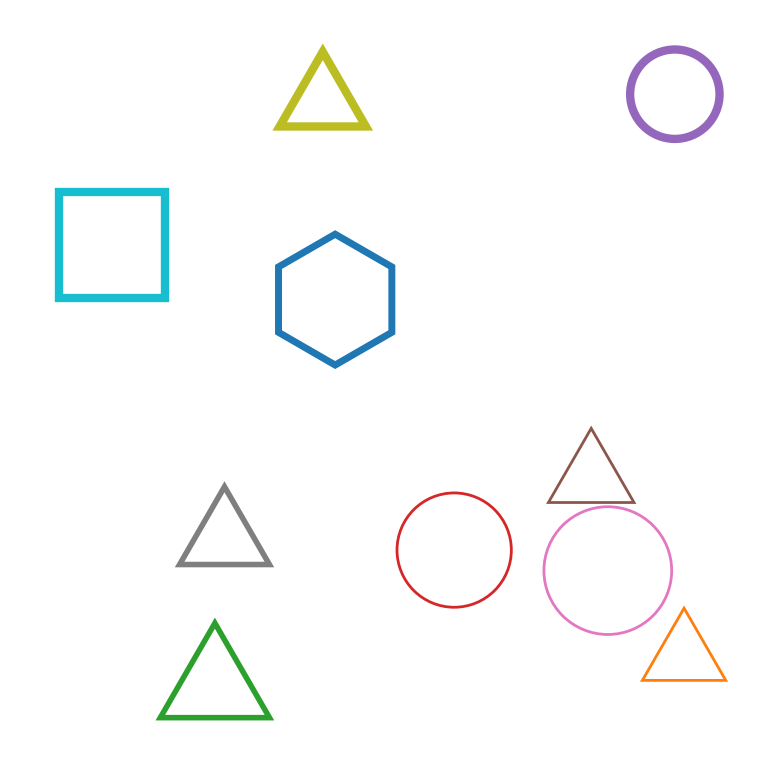[{"shape": "hexagon", "thickness": 2.5, "radius": 0.42, "center": [0.435, 0.611]}, {"shape": "triangle", "thickness": 1, "radius": 0.31, "center": [0.888, 0.148]}, {"shape": "triangle", "thickness": 2, "radius": 0.41, "center": [0.279, 0.109]}, {"shape": "circle", "thickness": 1, "radius": 0.37, "center": [0.59, 0.286]}, {"shape": "circle", "thickness": 3, "radius": 0.29, "center": [0.876, 0.878]}, {"shape": "triangle", "thickness": 1, "radius": 0.32, "center": [0.768, 0.379]}, {"shape": "circle", "thickness": 1, "radius": 0.41, "center": [0.789, 0.259]}, {"shape": "triangle", "thickness": 2, "radius": 0.34, "center": [0.292, 0.301]}, {"shape": "triangle", "thickness": 3, "radius": 0.32, "center": [0.419, 0.868]}, {"shape": "square", "thickness": 3, "radius": 0.35, "center": [0.146, 0.682]}]